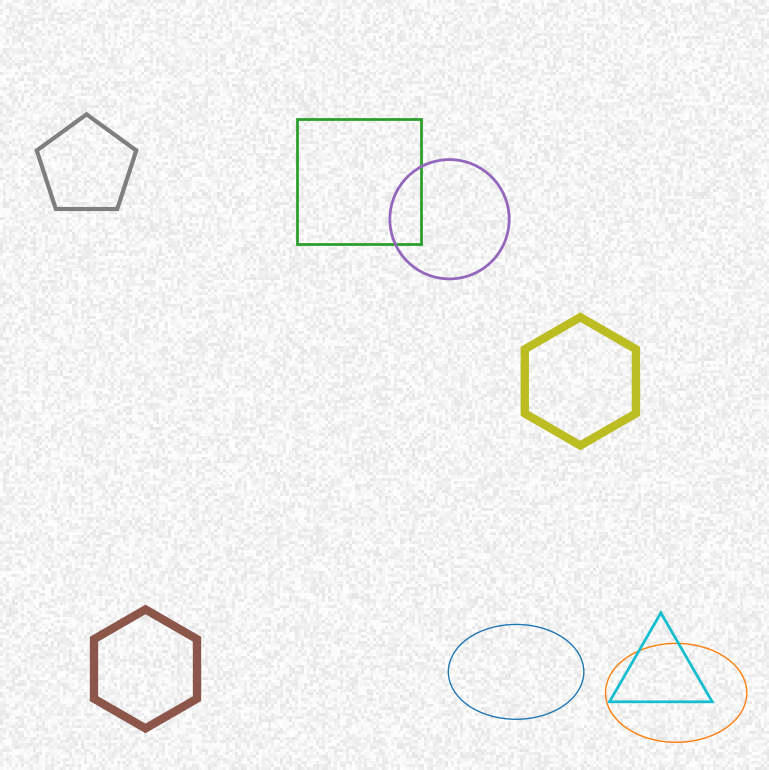[{"shape": "oval", "thickness": 0.5, "radius": 0.44, "center": [0.67, 0.127]}, {"shape": "oval", "thickness": 0.5, "radius": 0.46, "center": [0.878, 0.1]}, {"shape": "square", "thickness": 1, "radius": 0.4, "center": [0.466, 0.764]}, {"shape": "circle", "thickness": 1, "radius": 0.39, "center": [0.584, 0.715]}, {"shape": "hexagon", "thickness": 3, "radius": 0.39, "center": [0.189, 0.131]}, {"shape": "pentagon", "thickness": 1.5, "radius": 0.34, "center": [0.112, 0.784]}, {"shape": "hexagon", "thickness": 3, "radius": 0.42, "center": [0.754, 0.505]}, {"shape": "triangle", "thickness": 1, "radius": 0.39, "center": [0.858, 0.127]}]